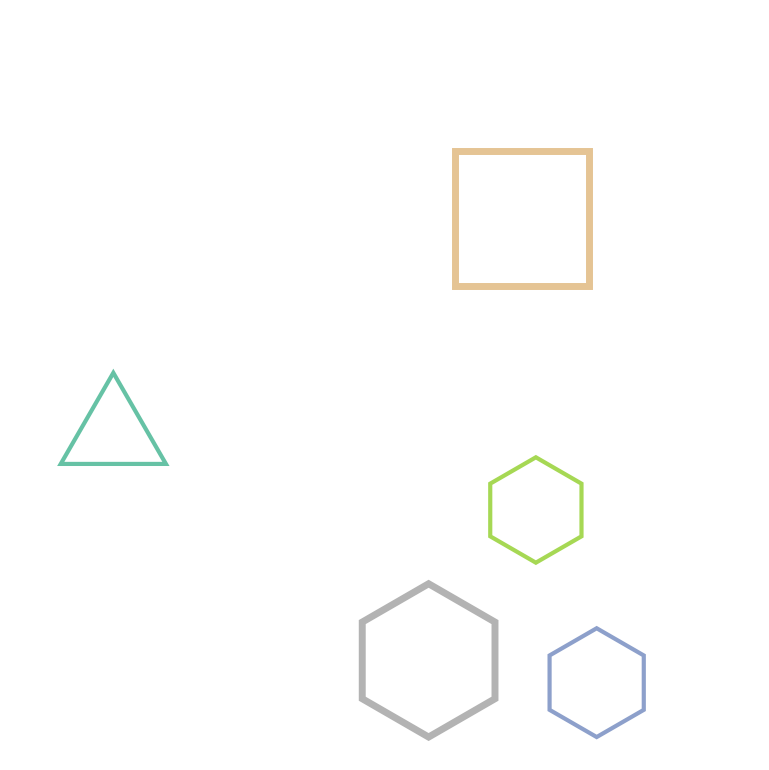[{"shape": "triangle", "thickness": 1.5, "radius": 0.39, "center": [0.147, 0.437]}, {"shape": "hexagon", "thickness": 1.5, "radius": 0.35, "center": [0.775, 0.113]}, {"shape": "hexagon", "thickness": 1.5, "radius": 0.34, "center": [0.696, 0.338]}, {"shape": "square", "thickness": 2.5, "radius": 0.44, "center": [0.678, 0.716]}, {"shape": "hexagon", "thickness": 2.5, "radius": 0.5, "center": [0.557, 0.142]}]